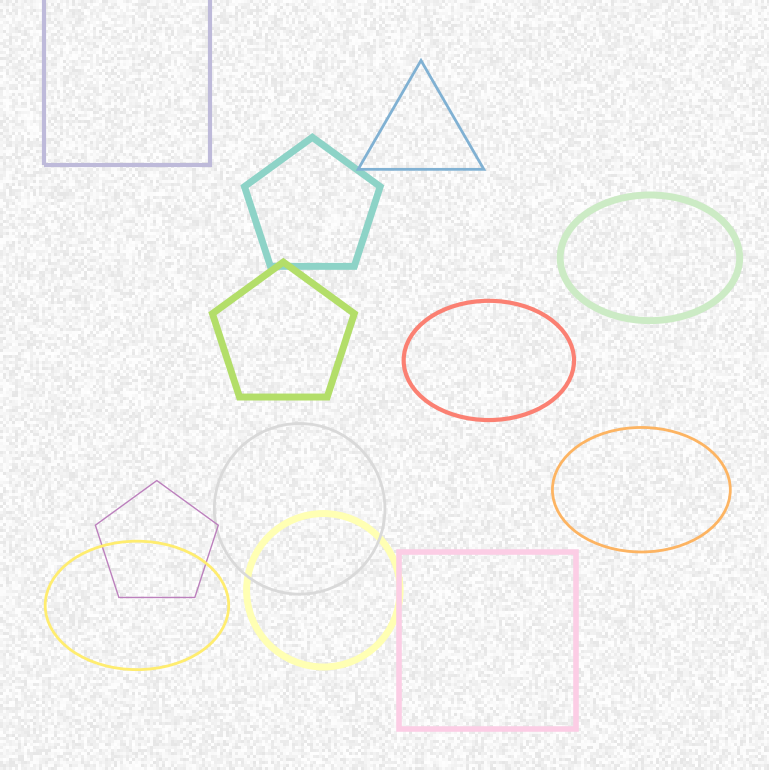[{"shape": "pentagon", "thickness": 2.5, "radius": 0.46, "center": [0.406, 0.729]}, {"shape": "circle", "thickness": 2.5, "radius": 0.5, "center": [0.42, 0.233]}, {"shape": "square", "thickness": 1.5, "radius": 0.54, "center": [0.165, 0.894]}, {"shape": "oval", "thickness": 1.5, "radius": 0.55, "center": [0.635, 0.532]}, {"shape": "triangle", "thickness": 1, "radius": 0.47, "center": [0.547, 0.827]}, {"shape": "oval", "thickness": 1, "radius": 0.58, "center": [0.833, 0.364]}, {"shape": "pentagon", "thickness": 2.5, "radius": 0.48, "center": [0.368, 0.563]}, {"shape": "square", "thickness": 2, "radius": 0.58, "center": [0.633, 0.168]}, {"shape": "circle", "thickness": 1, "radius": 0.55, "center": [0.389, 0.339]}, {"shape": "pentagon", "thickness": 0.5, "radius": 0.42, "center": [0.204, 0.292]}, {"shape": "oval", "thickness": 2.5, "radius": 0.58, "center": [0.844, 0.665]}, {"shape": "oval", "thickness": 1, "radius": 0.6, "center": [0.178, 0.214]}]